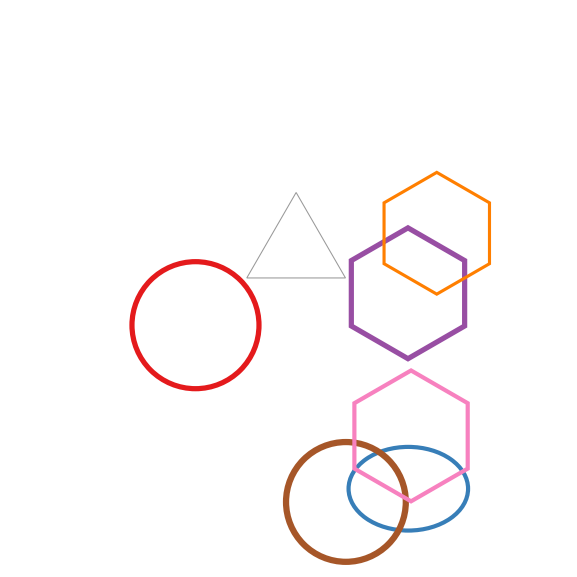[{"shape": "circle", "thickness": 2.5, "radius": 0.55, "center": [0.338, 0.436]}, {"shape": "oval", "thickness": 2, "radius": 0.52, "center": [0.707, 0.153]}, {"shape": "hexagon", "thickness": 2.5, "radius": 0.57, "center": [0.706, 0.491]}, {"shape": "hexagon", "thickness": 1.5, "radius": 0.53, "center": [0.756, 0.595]}, {"shape": "circle", "thickness": 3, "radius": 0.52, "center": [0.599, 0.13]}, {"shape": "hexagon", "thickness": 2, "radius": 0.57, "center": [0.712, 0.244]}, {"shape": "triangle", "thickness": 0.5, "radius": 0.49, "center": [0.513, 0.567]}]